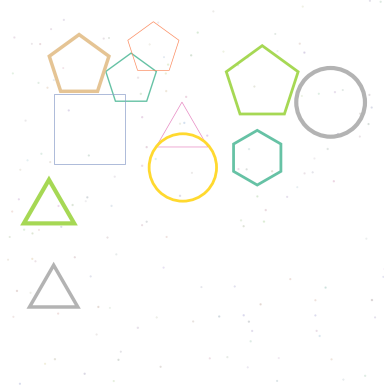[{"shape": "hexagon", "thickness": 2, "radius": 0.35, "center": [0.668, 0.59]}, {"shape": "pentagon", "thickness": 1, "radius": 0.35, "center": [0.34, 0.793]}, {"shape": "pentagon", "thickness": 0.5, "radius": 0.35, "center": [0.398, 0.874]}, {"shape": "square", "thickness": 0.5, "radius": 0.46, "center": [0.233, 0.664]}, {"shape": "triangle", "thickness": 0.5, "radius": 0.39, "center": [0.473, 0.657]}, {"shape": "pentagon", "thickness": 2, "radius": 0.49, "center": [0.681, 0.783]}, {"shape": "triangle", "thickness": 3, "radius": 0.38, "center": [0.127, 0.458]}, {"shape": "circle", "thickness": 2, "radius": 0.44, "center": [0.475, 0.565]}, {"shape": "pentagon", "thickness": 2.5, "radius": 0.41, "center": [0.205, 0.829]}, {"shape": "triangle", "thickness": 2.5, "radius": 0.36, "center": [0.139, 0.239]}, {"shape": "circle", "thickness": 3, "radius": 0.45, "center": [0.859, 0.734]}]